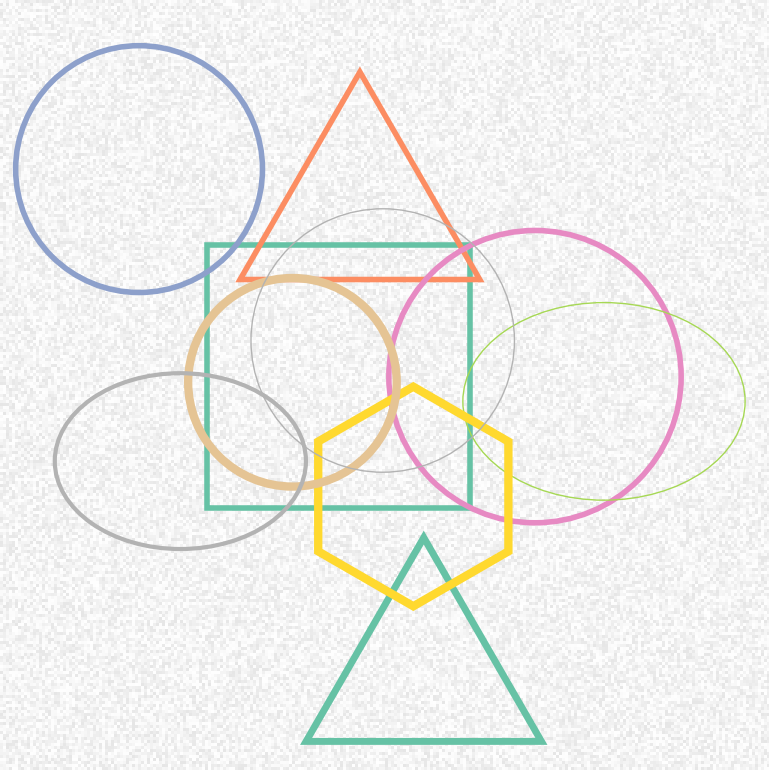[{"shape": "triangle", "thickness": 2.5, "radius": 0.88, "center": [0.55, 0.125]}, {"shape": "square", "thickness": 2, "radius": 0.86, "center": [0.439, 0.511]}, {"shape": "triangle", "thickness": 2, "radius": 0.9, "center": [0.467, 0.727]}, {"shape": "circle", "thickness": 2, "radius": 0.8, "center": [0.181, 0.78]}, {"shape": "circle", "thickness": 2, "radius": 0.95, "center": [0.695, 0.511]}, {"shape": "oval", "thickness": 0.5, "radius": 0.92, "center": [0.784, 0.479]}, {"shape": "hexagon", "thickness": 3, "radius": 0.71, "center": [0.537, 0.355]}, {"shape": "circle", "thickness": 3, "radius": 0.68, "center": [0.38, 0.504]}, {"shape": "oval", "thickness": 1.5, "radius": 0.82, "center": [0.234, 0.401]}, {"shape": "circle", "thickness": 0.5, "radius": 0.86, "center": [0.497, 0.558]}]